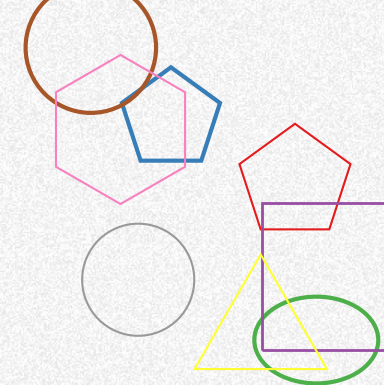[{"shape": "pentagon", "thickness": 1.5, "radius": 0.76, "center": [0.766, 0.527]}, {"shape": "pentagon", "thickness": 3, "radius": 0.67, "center": [0.444, 0.691]}, {"shape": "oval", "thickness": 3, "radius": 0.8, "center": [0.822, 0.117]}, {"shape": "square", "thickness": 2, "radius": 0.96, "center": [0.871, 0.282]}, {"shape": "triangle", "thickness": 1.5, "radius": 0.99, "center": [0.677, 0.141]}, {"shape": "circle", "thickness": 3, "radius": 0.85, "center": [0.236, 0.876]}, {"shape": "hexagon", "thickness": 1.5, "radius": 0.97, "center": [0.313, 0.664]}, {"shape": "circle", "thickness": 1.5, "radius": 0.73, "center": [0.359, 0.273]}]